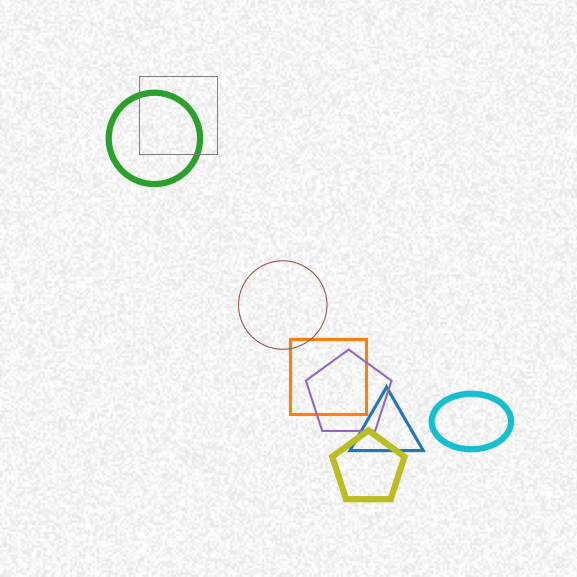[{"shape": "triangle", "thickness": 1.5, "radius": 0.37, "center": [0.669, 0.256]}, {"shape": "square", "thickness": 1.5, "radius": 0.33, "center": [0.568, 0.347]}, {"shape": "circle", "thickness": 3, "radius": 0.4, "center": [0.267, 0.759]}, {"shape": "pentagon", "thickness": 1, "radius": 0.39, "center": [0.604, 0.316]}, {"shape": "circle", "thickness": 0.5, "radius": 0.38, "center": [0.49, 0.471]}, {"shape": "square", "thickness": 0.5, "radius": 0.34, "center": [0.308, 0.8]}, {"shape": "pentagon", "thickness": 3, "radius": 0.33, "center": [0.638, 0.188]}, {"shape": "oval", "thickness": 3, "radius": 0.34, "center": [0.816, 0.269]}]